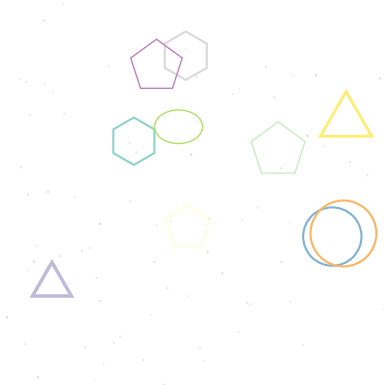[{"shape": "hexagon", "thickness": 1.5, "radius": 0.31, "center": [0.348, 0.633]}, {"shape": "pentagon", "thickness": 0.5, "radius": 0.3, "center": [0.487, 0.409]}, {"shape": "triangle", "thickness": 2.5, "radius": 0.29, "center": [0.135, 0.26]}, {"shape": "circle", "thickness": 1.5, "radius": 0.38, "center": [0.863, 0.386]}, {"shape": "circle", "thickness": 1.5, "radius": 0.43, "center": [0.892, 0.394]}, {"shape": "oval", "thickness": 1, "radius": 0.31, "center": [0.464, 0.671]}, {"shape": "hexagon", "thickness": 1.5, "radius": 0.31, "center": [0.482, 0.855]}, {"shape": "pentagon", "thickness": 1, "radius": 0.35, "center": [0.406, 0.828]}, {"shape": "pentagon", "thickness": 1, "radius": 0.37, "center": [0.723, 0.61]}, {"shape": "triangle", "thickness": 2, "radius": 0.39, "center": [0.899, 0.685]}]